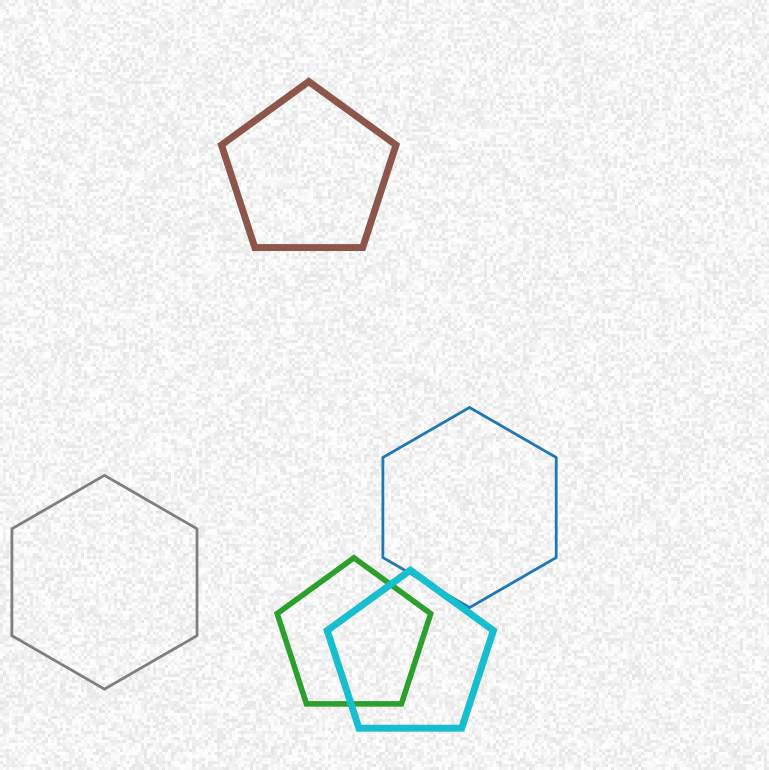[{"shape": "hexagon", "thickness": 1, "radius": 0.65, "center": [0.61, 0.341]}, {"shape": "pentagon", "thickness": 2, "radius": 0.52, "center": [0.46, 0.171]}, {"shape": "pentagon", "thickness": 2.5, "radius": 0.6, "center": [0.401, 0.775]}, {"shape": "hexagon", "thickness": 1, "radius": 0.69, "center": [0.136, 0.244]}, {"shape": "pentagon", "thickness": 2.5, "radius": 0.57, "center": [0.533, 0.146]}]